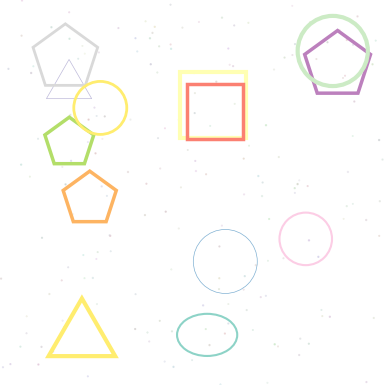[{"shape": "oval", "thickness": 1.5, "radius": 0.39, "center": [0.538, 0.13]}, {"shape": "square", "thickness": 3, "radius": 0.43, "center": [0.554, 0.726]}, {"shape": "triangle", "thickness": 0.5, "radius": 0.34, "center": [0.179, 0.778]}, {"shape": "square", "thickness": 2.5, "radius": 0.36, "center": [0.559, 0.71]}, {"shape": "circle", "thickness": 0.5, "radius": 0.42, "center": [0.585, 0.321]}, {"shape": "pentagon", "thickness": 2.5, "radius": 0.36, "center": [0.233, 0.483]}, {"shape": "pentagon", "thickness": 2.5, "radius": 0.33, "center": [0.18, 0.629]}, {"shape": "circle", "thickness": 1.5, "radius": 0.34, "center": [0.794, 0.38]}, {"shape": "pentagon", "thickness": 2, "radius": 0.44, "center": [0.17, 0.85]}, {"shape": "pentagon", "thickness": 2.5, "radius": 0.45, "center": [0.877, 0.831]}, {"shape": "circle", "thickness": 3, "radius": 0.46, "center": [0.864, 0.868]}, {"shape": "circle", "thickness": 2, "radius": 0.34, "center": [0.26, 0.72]}, {"shape": "triangle", "thickness": 3, "radius": 0.5, "center": [0.213, 0.125]}]